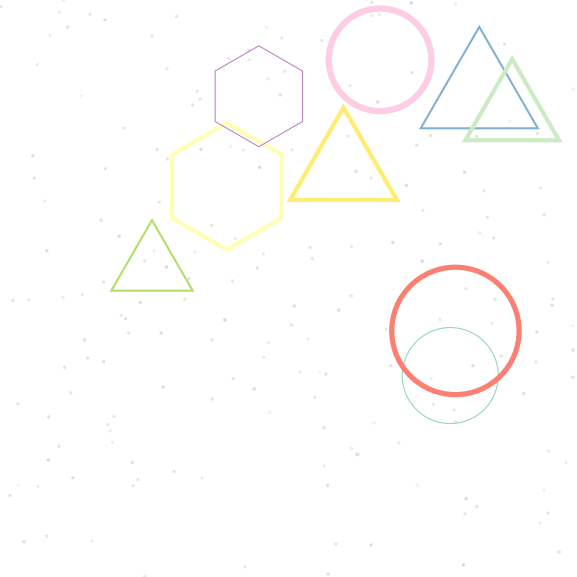[{"shape": "circle", "thickness": 0.5, "radius": 0.42, "center": [0.78, 0.349]}, {"shape": "hexagon", "thickness": 2, "radius": 0.55, "center": [0.393, 0.677]}, {"shape": "circle", "thickness": 2.5, "radius": 0.55, "center": [0.789, 0.426]}, {"shape": "triangle", "thickness": 1, "radius": 0.59, "center": [0.83, 0.836]}, {"shape": "triangle", "thickness": 1, "radius": 0.41, "center": [0.263, 0.536]}, {"shape": "circle", "thickness": 3, "radius": 0.44, "center": [0.658, 0.896]}, {"shape": "hexagon", "thickness": 0.5, "radius": 0.44, "center": [0.448, 0.832]}, {"shape": "triangle", "thickness": 2, "radius": 0.47, "center": [0.887, 0.803]}, {"shape": "triangle", "thickness": 2, "radius": 0.53, "center": [0.595, 0.706]}]